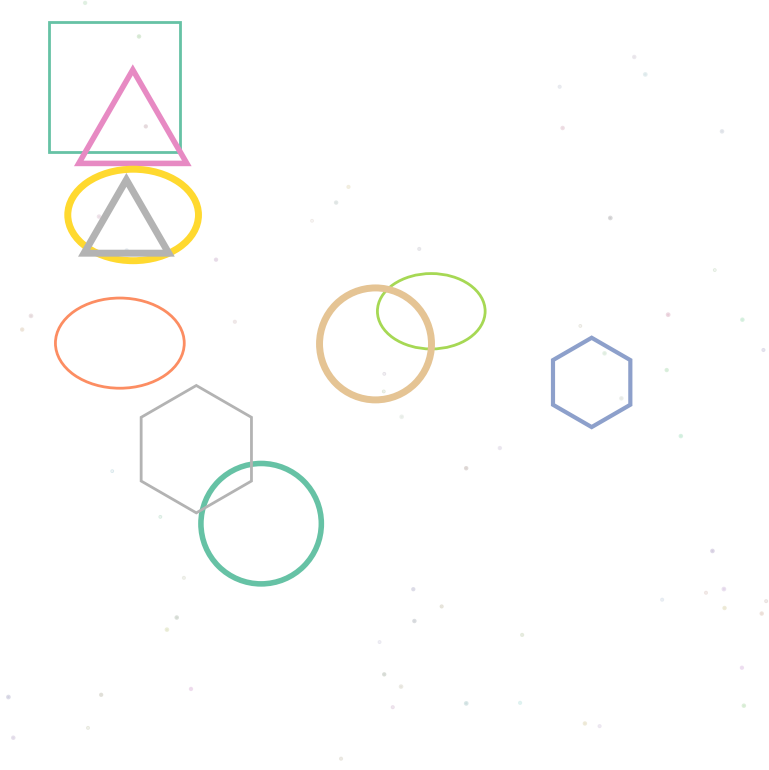[{"shape": "square", "thickness": 1, "radius": 0.42, "center": [0.149, 0.887]}, {"shape": "circle", "thickness": 2, "radius": 0.39, "center": [0.339, 0.32]}, {"shape": "oval", "thickness": 1, "radius": 0.42, "center": [0.156, 0.554]}, {"shape": "hexagon", "thickness": 1.5, "radius": 0.29, "center": [0.768, 0.503]}, {"shape": "triangle", "thickness": 2, "radius": 0.41, "center": [0.172, 0.828]}, {"shape": "oval", "thickness": 1, "radius": 0.35, "center": [0.56, 0.596]}, {"shape": "oval", "thickness": 2.5, "radius": 0.42, "center": [0.173, 0.721]}, {"shape": "circle", "thickness": 2.5, "radius": 0.36, "center": [0.488, 0.553]}, {"shape": "hexagon", "thickness": 1, "radius": 0.41, "center": [0.255, 0.417]}, {"shape": "triangle", "thickness": 2.5, "radius": 0.32, "center": [0.164, 0.703]}]